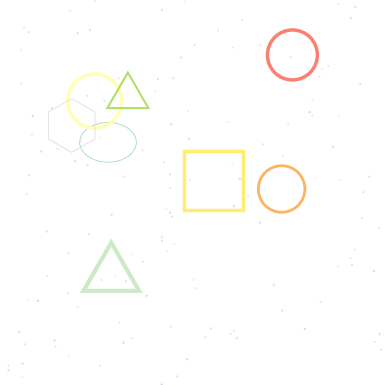[{"shape": "oval", "thickness": 0.5, "radius": 0.37, "center": [0.281, 0.63]}, {"shape": "circle", "thickness": 2.5, "radius": 0.35, "center": [0.246, 0.738]}, {"shape": "circle", "thickness": 2.5, "radius": 0.32, "center": [0.76, 0.857]}, {"shape": "circle", "thickness": 2, "radius": 0.3, "center": [0.731, 0.509]}, {"shape": "triangle", "thickness": 1.5, "radius": 0.31, "center": [0.332, 0.75]}, {"shape": "hexagon", "thickness": 0.5, "radius": 0.35, "center": [0.186, 0.674]}, {"shape": "triangle", "thickness": 3, "radius": 0.42, "center": [0.289, 0.286]}, {"shape": "square", "thickness": 2.5, "radius": 0.39, "center": [0.554, 0.531]}]